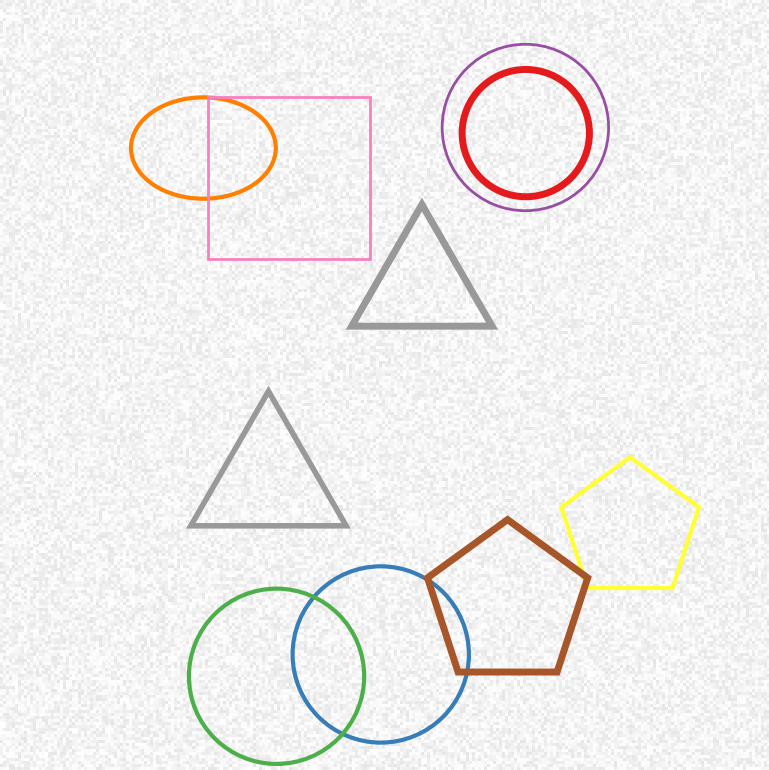[{"shape": "circle", "thickness": 2.5, "radius": 0.41, "center": [0.683, 0.827]}, {"shape": "circle", "thickness": 1.5, "radius": 0.57, "center": [0.494, 0.15]}, {"shape": "circle", "thickness": 1.5, "radius": 0.57, "center": [0.359, 0.122]}, {"shape": "circle", "thickness": 1, "radius": 0.54, "center": [0.682, 0.834]}, {"shape": "oval", "thickness": 1.5, "radius": 0.47, "center": [0.264, 0.808]}, {"shape": "pentagon", "thickness": 1.5, "radius": 0.47, "center": [0.818, 0.312]}, {"shape": "pentagon", "thickness": 2.5, "radius": 0.55, "center": [0.659, 0.216]}, {"shape": "square", "thickness": 1, "radius": 0.53, "center": [0.375, 0.769]}, {"shape": "triangle", "thickness": 2, "radius": 0.58, "center": [0.349, 0.375]}, {"shape": "triangle", "thickness": 2.5, "radius": 0.53, "center": [0.548, 0.629]}]